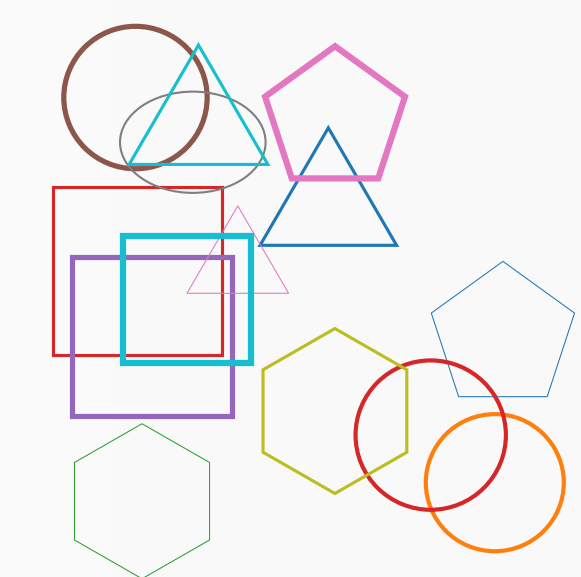[{"shape": "pentagon", "thickness": 0.5, "radius": 0.65, "center": [0.865, 0.417]}, {"shape": "triangle", "thickness": 1.5, "radius": 0.68, "center": [0.565, 0.642]}, {"shape": "circle", "thickness": 2, "radius": 0.59, "center": [0.851, 0.163]}, {"shape": "hexagon", "thickness": 0.5, "radius": 0.67, "center": [0.244, 0.131]}, {"shape": "square", "thickness": 1.5, "radius": 0.73, "center": [0.237, 0.531]}, {"shape": "circle", "thickness": 2, "radius": 0.65, "center": [0.741, 0.246]}, {"shape": "square", "thickness": 2.5, "radius": 0.69, "center": [0.261, 0.416]}, {"shape": "circle", "thickness": 2.5, "radius": 0.62, "center": [0.233, 0.83]}, {"shape": "triangle", "thickness": 0.5, "radius": 0.5, "center": [0.409, 0.542]}, {"shape": "pentagon", "thickness": 3, "radius": 0.63, "center": [0.576, 0.793]}, {"shape": "oval", "thickness": 1, "radius": 0.63, "center": [0.332, 0.753]}, {"shape": "hexagon", "thickness": 1.5, "radius": 0.71, "center": [0.576, 0.287]}, {"shape": "triangle", "thickness": 1.5, "radius": 0.69, "center": [0.342, 0.783]}, {"shape": "square", "thickness": 3, "radius": 0.55, "center": [0.322, 0.481]}]